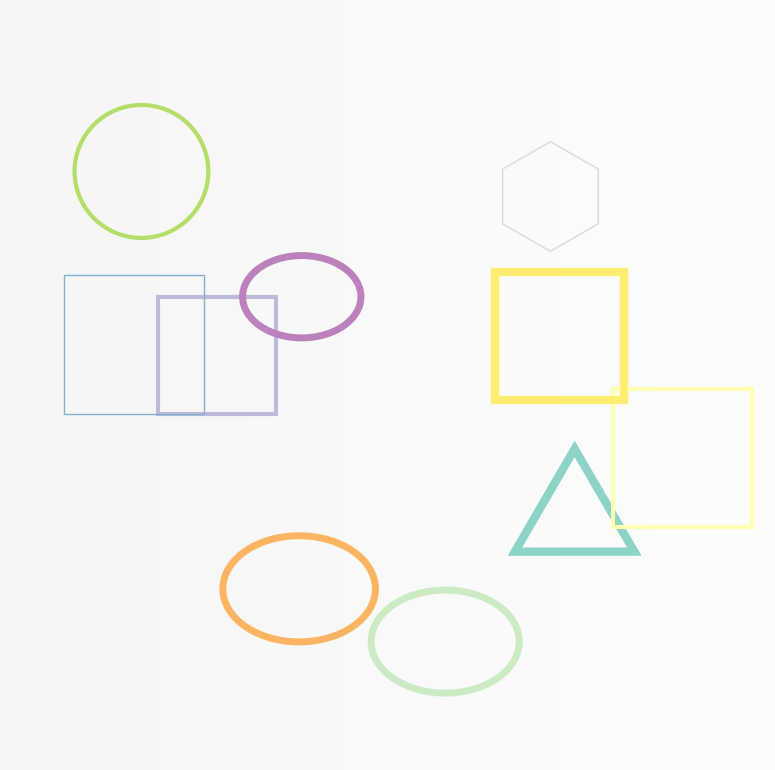[{"shape": "triangle", "thickness": 3, "radius": 0.45, "center": [0.741, 0.328]}, {"shape": "square", "thickness": 1.5, "radius": 0.45, "center": [0.881, 0.405]}, {"shape": "square", "thickness": 1.5, "radius": 0.38, "center": [0.28, 0.538]}, {"shape": "square", "thickness": 0.5, "radius": 0.45, "center": [0.173, 0.552]}, {"shape": "oval", "thickness": 2.5, "radius": 0.49, "center": [0.386, 0.235]}, {"shape": "circle", "thickness": 1.5, "radius": 0.43, "center": [0.182, 0.777]}, {"shape": "hexagon", "thickness": 0.5, "radius": 0.36, "center": [0.71, 0.745]}, {"shape": "oval", "thickness": 2.5, "radius": 0.38, "center": [0.389, 0.615]}, {"shape": "oval", "thickness": 2.5, "radius": 0.48, "center": [0.574, 0.167]}, {"shape": "square", "thickness": 3, "radius": 0.41, "center": [0.722, 0.564]}]